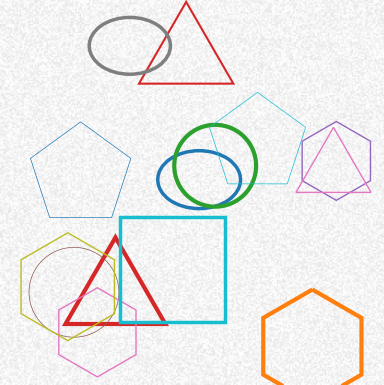[{"shape": "pentagon", "thickness": 0.5, "radius": 0.69, "center": [0.209, 0.546]}, {"shape": "oval", "thickness": 2.5, "radius": 0.54, "center": [0.517, 0.533]}, {"shape": "hexagon", "thickness": 3, "radius": 0.74, "center": [0.811, 0.101]}, {"shape": "circle", "thickness": 3, "radius": 0.53, "center": [0.559, 0.569]}, {"shape": "triangle", "thickness": 3, "radius": 0.75, "center": [0.3, 0.233]}, {"shape": "triangle", "thickness": 1.5, "radius": 0.71, "center": [0.484, 0.853]}, {"shape": "hexagon", "thickness": 1, "radius": 0.51, "center": [0.874, 0.582]}, {"shape": "circle", "thickness": 0.5, "radius": 0.58, "center": [0.192, 0.241]}, {"shape": "triangle", "thickness": 1, "radius": 0.56, "center": [0.866, 0.557]}, {"shape": "hexagon", "thickness": 1, "radius": 0.58, "center": [0.253, 0.137]}, {"shape": "oval", "thickness": 2.5, "radius": 0.53, "center": [0.337, 0.881]}, {"shape": "hexagon", "thickness": 1, "radius": 0.7, "center": [0.176, 0.255]}, {"shape": "pentagon", "thickness": 0.5, "radius": 0.66, "center": [0.669, 0.629]}, {"shape": "square", "thickness": 2.5, "radius": 0.68, "center": [0.448, 0.3]}]